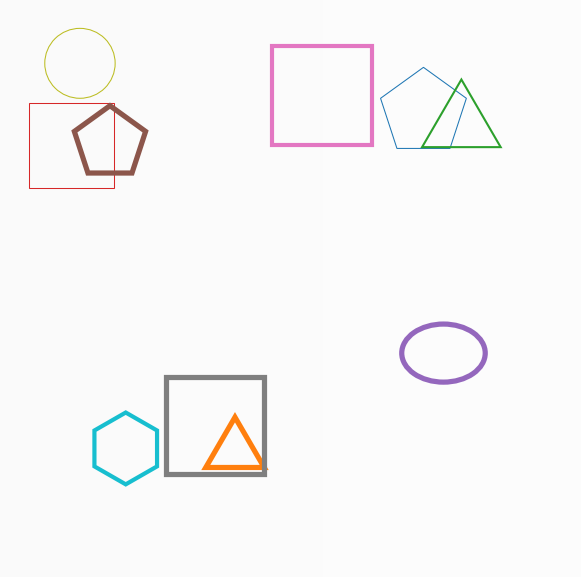[{"shape": "pentagon", "thickness": 0.5, "radius": 0.39, "center": [0.729, 0.805]}, {"shape": "triangle", "thickness": 2.5, "radius": 0.29, "center": [0.404, 0.219]}, {"shape": "triangle", "thickness": 1, "radius": 0.39, "center": [0.794, 0.783]}, {"shape": "square", "thickness": 0.5, "radius": 0.37, "center": [0.122, 0.747]}, {"shape": "oval", "thickness": 2.5, "radius": 0.36, "center": [0.763, 0.388]}, {"shape": "pentagon", "thickness": 2.5, "radius": 0.32, "center": [0.189, 0.752]}, {"shape": "square", "thickness": 2, "radius": 0.43, "center": [0.554, 0.834]}, {"shape": "square", "thickness": 2.5, "radius": 0.42, "center": [0.37, 0.262]}, {"shape": "circle", "thickness": 0.5, "radius": 0.3, "center": [0.138, 0.889]}, {"shape": "hexagon", "thickness": 2, "radius": 0.31, "center": [0.216, 0.223]}]